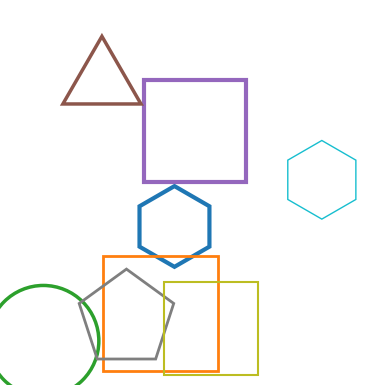[{"shape": "hexagon", "thickness": 3, "radius": 0.52, "center": [0.453, 0.412]}, {"shape": "square", "thickness": 2, "radius": 0.75, "center": [0.417, 0.186]}, {"shape": "circle", "thickness": 2.5, "radius": 0.72, "center": [0.113, 0.114]}, {"shape": "square", "thickness": 3, "radius": 0.66, "center": [0.507, 0.66]}, {"shape": "triangle", "thickness": 2.5, "radius": 0.59, "center": [0.265, 0.789]}, {"shape": "pentagon", "thickness": 2, "radius": 0.65, "center": [0.328, 0.172]}, {"shape": "square", "thickness": 1.5, "radius": 0.61, "center": [0.547, 0.147]}, {"shape": "hexagon", "thickness": 1, "radius": 0.51, "center": [0.836, 0.533]}]